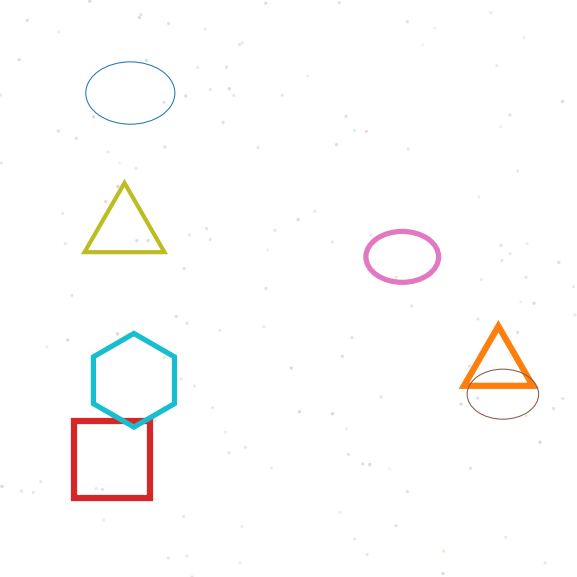[{"shape": "oval", "thickness": 0.5, "radius": 0.39, "center": [0.226, 0.838]}, {"shape": "triangle", "thickness": 3, "radius": 0.34, "center": [0.863, 0.365]}, {"shape": "square", "thickness": 3, "radius": 0.33, "center": [0.194, 0.203]}, {"shape": "oval", "thickness": 0.5, "radius": 0.31, "center": [0.871, 0.317]}, {"shape": "oval", "thickness": 2.5, "radius": 0.31, "center": [0.697, 0.554]}, {"shape": "triangle", "thickness": 2, "radius": 0.4, "center": [0.216, 0.602]}, {"shape": "hexagon", "thickness": 2.5, "radius": 0.41, "center": [0.232, 0.341]}]